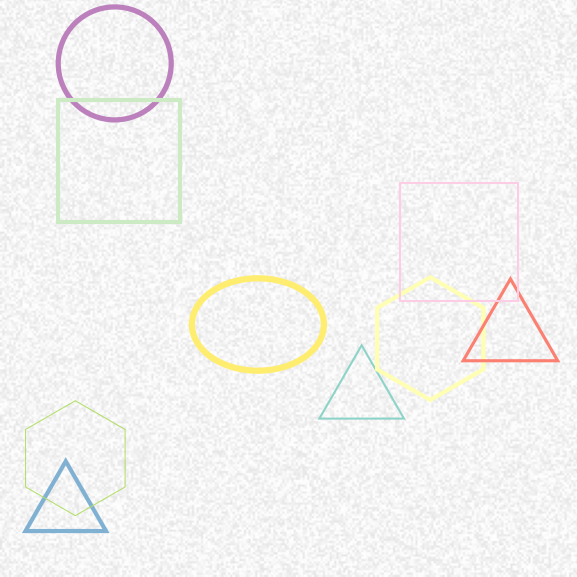[{"shape": "triangle", "thickness": 1, "radius": 0.42, "center": [0.626, 0.317]}, {"shape": "hexagon", "thickness": 2, "radius": 0.53, "center": [0.745, 0.413]}, {"shape": "triangle", "thickness": 1.5, "radius": 0.47, "center": [0.884, 0.422]}, {"shape": "triangle", "thickness": 2, "radius": 0.4, "center": [0.114, 0.12]}, {"shape": "hexagon", "thickness": 0.5, "radius": 0.5, "center": [0.13, 0.206]}, {"shape": "square", "thickness": 1, "radius": 0.51, "center": [0.795, 0.579]}, {"shape": "circle", "thickness": 2.5, "radius": 0.49, "center": [0.199, 0.889]}, {"shape": "square", "thickness": 2, "radius": 0.53, "center": [0.206, 0.72]}, {"shape": "oval", "thickness": 3, "radius": 0.57, "center": [0.447, 0.437]}]